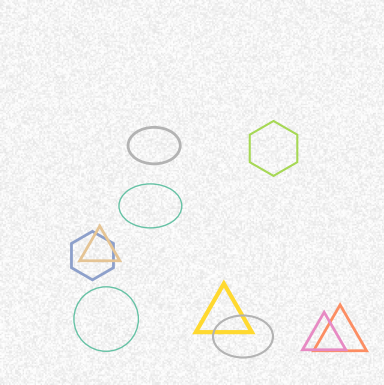[{"shape": "circle", "thickness": 1, "radius": 0.42, "center": [0.276, 0.171]}, {"shape": "oval", "thickness": 1, "radius": 0.41, "center": [0.391, 0.465]}, {"shape": "triangle", "thickness": 2, "radius": 0.4, "center": [0.883, 0.129]}, {"shape": "hexagon", "thickness": 2, "radius": 0.31, "center": [0.24, 0.336]}, {"shape": "triangle", "thickness": 2, "radius": 0.32, "center": [0.842, 0.124]}, {"shape": "hexagon", "thickness": 1.5, "radius": 0.36, "center": [0.71, 0.614]}, {"shape": "triangle", "thickness": 3, "radius": 0.42, "center": [0.581, 0.179]}, {"shape": "triangle", "thickness": 2, "radius": 0.3, "center": [0.259, 0.353]}, {"shape": "oval", "thickness": 2, "radius": 0.34, "center": [0.4, 0.622]}, {"shape": "oval", "thickness": 1.5, "radius": 0.39, "center": [0.631, 0.126]}]